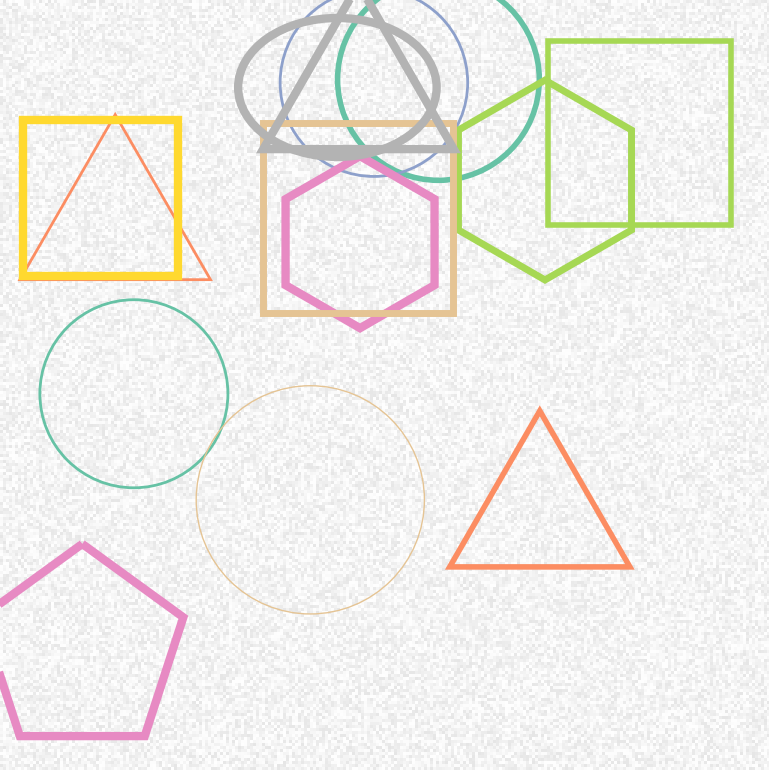[{"shape": "circle", "thickness": 1, "radius": 0.61, "center": [0.174, 0.489]}, {"shape": "circle", "thickness": 2, "radius": 0.65, "center": [0.569, 0.897]}, {"shape": "triangle", "thickness": 2, "radius": 0.68, "center": [0.701, 0.331]}, {"shape": "triangle", "thickness": 1, "radius": 0.71, "center": [0.15, 0.708]}, {"shape": "circle", "thickness": 1, "radius": 0.61, "center": [0.486, 0.893]}, {"shape": "hexagon", "thickness": 3, "radius": 0.56, "center": [0.468, 0.686]}, {"shape": "pentagon", "thickness": 3, "radius": 0.69, "center": [0.107, 0.156]}, {"shape": "hexagon", "thickness": 2.5, "radius": 0.65, "center": [0.708, 0.766]}, {"shape": "square", "thickness": 2, "radius": 0.59, "center": [0.83, 0.827]}, {"shape": "square", "thickness": 3, "radius": 0.5, "center": [0.13, 0.743]}, {"shape": "square", "thickness": 2.5, "radius": 0.62, "center": [0.465, 0.717]}, {"shape": "circle", "thickness": 0.5, "radius": 0.74, "center": [0.403, 0.351]}, {"shape": "triangle", "thickness": 3, "radius": 0.71, "center": [0.466, 0.878]}, {"shape": "oval", "thickness": 3, "radius": 0.64, "center": [0.438, 0.886]}]